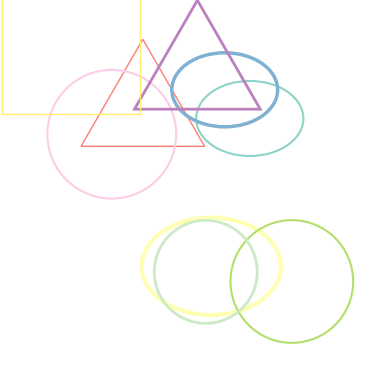[{"shape": "oval", "thickness": 1.5, "radius": 0.7, "center": [0.649, 0.692]}, {"shape": "oval", "thickness": 3, "radius": 0.9, "center": [0.549, 0.308]}, {"shape": "triangle", "thickness": 1, "radius": 0.93, "center": [0.371, 0.713]}, {"shape": "oval", "thickness": 2.5, "radius": 0.69, "center": [0.584, 0.767]}, {"shape": "circle", "thickness": 1.5, "radius": 0.8, "center": [0.758, 0.269]}, {"shape": "circle", "thickness": 1.5, "radius": 0.84, "center": [0.29, 0.651]}, {"shape": "triangle", "thickness": 2, "radius": 0.94, "center": [0.513, 0.811]}, {"shape": "circle", "thickness": 2, "radius": 0.67, "center": [0.534, 0.294]}, {"shape": "square", "thickness": 1, "radius": 0.9, "center": [0.184, 0.882]}]